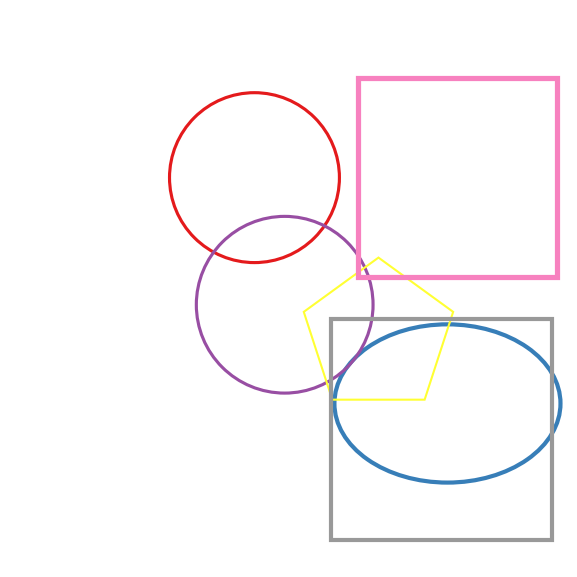[{"shape": "circle", "thickness": 1.5, "radius": 0.74, "center": [0.441, 0.692]}, {"shape": "oval", "thickness": 2, "radius": 0.98, "center": [0.775, 0.301]}, {"shape": "circle", "thickness": 1.5, "radius": 0.77, "center": [0.493, 0.471]}, {"shape": "pentagon", "thickness": 1, "radius": 0.68, "center": [0.655, 0.417]}, {"shape": "square", "thickness": 2.5, "radius": 0.86, "center": [0.792, 0.692]}, {"shape": "square", "thickness": 2, "radius": 0.96, "center": [0.764, 0.256]}]